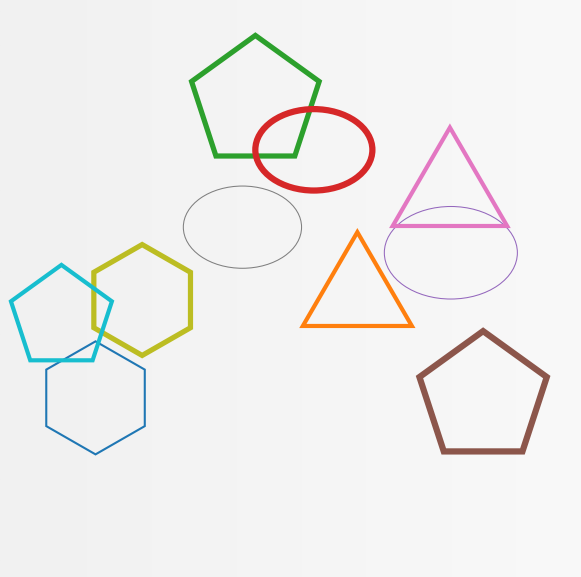[{"shape": "hexagon", "thickness": 1, "radius": 0.49, "center": [0.164, 0.31]}, {"shape": "triangle", "thickness": 2, "radius": 0.54, "center": [0.615, 0.489]}, {"shape": "pentagon", "thickness": 2.5, "radius": 0.58, "center": [0.439, 0.822]}, {"shape": "oval", "thickness": 3, "radius": 0.5, "center": [0.54, 0.74]}, {"shape": "oval", "thickness": 0.5, "radius": 0.57, "center": [0.776, 0.561]}, {"shape": "pentagon", "thickness": 3, "radius": 0.58, "center": [0.831, 0.311]}, {"shape": "triangle", "thickness": 2, "radius": 0.57, "center": [0.774, 0.665]}, {"shape": "oval", "thickness": 0.5, "radius": 0.51, "center": [0.417, 0.606]}, {"shape": "hexagon", "thickness": 2.5, "radius": 0.48, "center": [0.245, 0.48]}, {"shape": "pentagon", "thickness": 2, "radius": 0.46, "center": [0.106, 0.449]}]